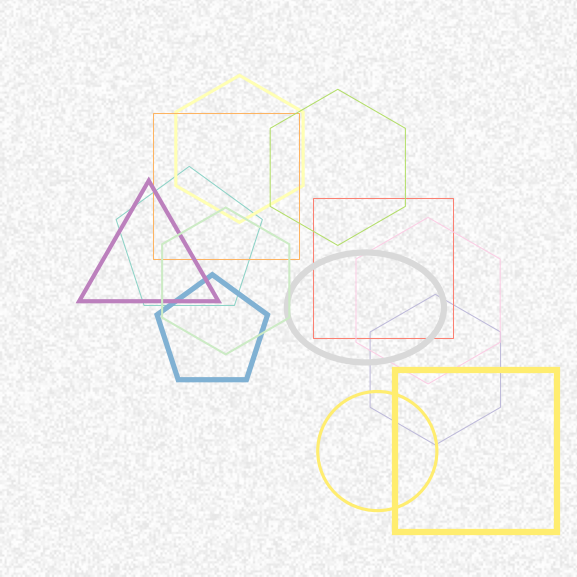[{"shape": "pentagon", "thickness": 0.5, "radius": 0.67, "center": [0.328, 0.578]}, {"shape": "hexagon", "thickness": 1.5, "radius": 0.64, "center": [0.415, 0.741]}, {"shape": "hexagon", "thickness": 0.5, "radius": 0.65, "center": [0.754, 0.359]}, {"shape": "square", "thickness": 0.5, "radius": 0.61, "center": [0.663, 0.535]}, {"shape": "pentagon", "thickness": 2.5, "radius": 0.5, "center": [0.368, 0.423]}, {"shape": "square", "thickness": 0.5, "radius": 0.63, "center": [0.391, 0.677]}, {"shape": "hexagon", "thickness": 0.5, "radius": 0.68, "center": [0.585, 0.709]}, {"shape": "hexagon", "thickness": 0.5, "radius": 0.72, "center": [0.741, 0.479]}, {"shape": "oval", "thickness": 3, "radius": 0.68, "center": [0.633, 0.467]}, {"shape": "triangle", "thickness": 2, "radius": 0.7, "center": [0.258, 0.547]}, {"shape": "hexagon", "thickness": 1, "radius": 0.64, "center": [0.391, 0.513]}, {"shape": "square", "thickness": 3, "radius": 0.7, "center": [0.824, 0.218]}, {"shape": "circle", "thickness": 1.5, "radius": 0.52, "center": [0.653, 0.218]}]